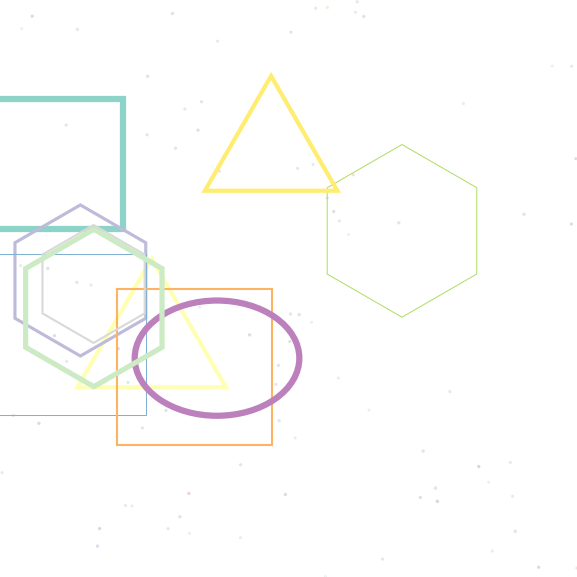[{"shape": "square", "thickness": 3, "radius": 0.56, "center": [0.1, 0.715]}, {"shape": "triangle", "thickness": 2, "radius": 0.74, "center": [0.263, 0.403]}, {"shape": "hexagon", "thickness": 1.5, "radius": 0.65, "center": [0.139, 0.513]}, {"shape": "square", "thickness": 0.5, "radius": 0.7, "center": [0.114, 0.42]}, {"shape": "square", "thickness": 1, "radius": 0.67, "center": [0.337, 0.364]}, {"shape": "hexagon", "thickness": 0.5, "radius": 0.75, "center": [0.696, 0.599]}, {"shape": "hexagon", "thickness": 1, "radius": 0.51, "center": [0.162, 0.507]}, {"shape": "oval", "thickness": 3, "radius": 0.71, "center": [0.376, 0.379]}, {"shape": "hexagon", "thickness": 2.5, "radius": 0.68, "center": [0.162, 0.466]}, {"shape": "triangle", "thickness": 2, "radius": 0.66, "center": [0.469, 0.735]}]